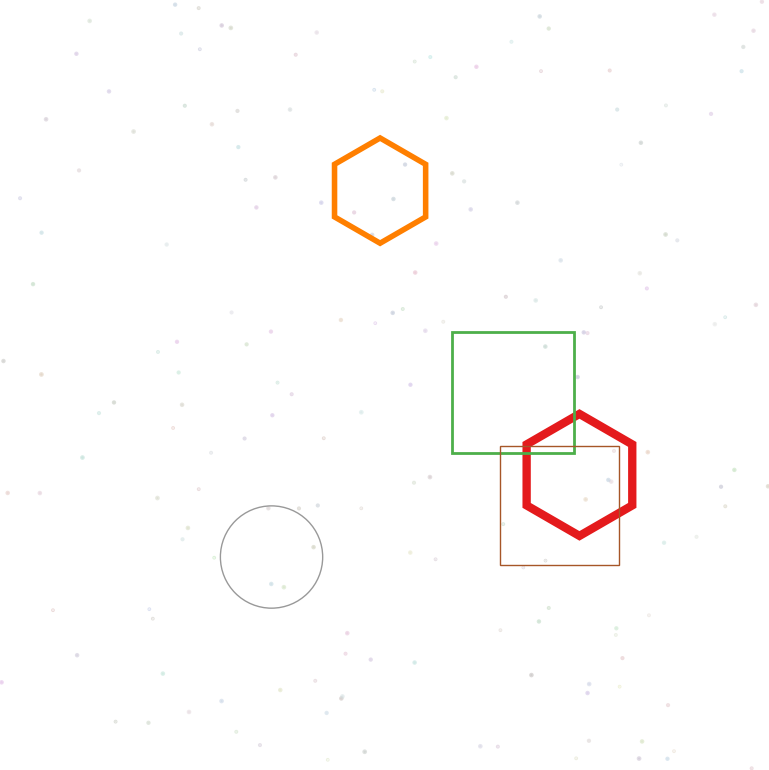[{"shape": "hexagon", "thickness": 3, "radius": 0.4, "center": [0.753, 0.383]}, {"shape": "square", "thickness": 1, "radius": 0.39, "center": [0.666, 0.491]}, {"shape": "hexagon", "thickness": 2, "radius": 0.34, "center": [0.494, 0.752]}, {"shape": "square", "thickness": 0.5, "radius": 0.39, "center": [0.727, 0.344]}, {"shape": "circle", "thickness": 0.5, "radius": 0.33, "center": [0.353, 0.277]}]